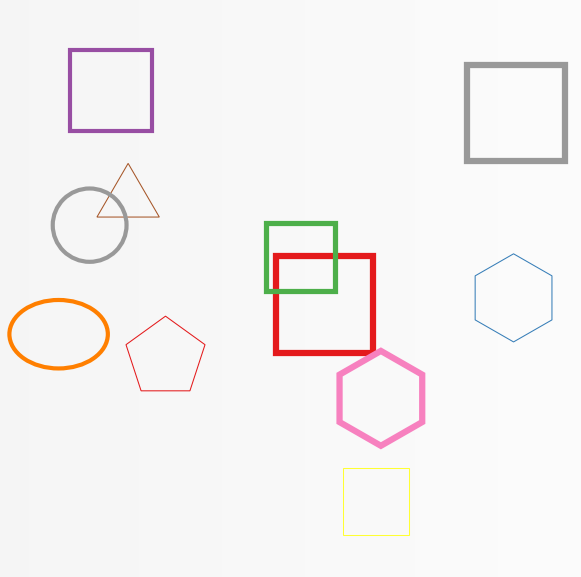[{"shape": "square", "thickness": 3, "radius": 0.42, "center": [0.558, 0.472]}, {"shape": "pentagon", "thickness": 0.5, "radius": 0.36, "center": [0.285, 0.38]}, {"shape": "hexagon", "thickness": 0.5, "radius": 0.38, "center": [0.884, 0.483]}, {"shape": "square", "thickness": 2.5, "radius": 0.3, "center": [0.516, 0.554]}, {"shape": "square", "thickness": 2, "radius": 0.35, "center": [0.191, 0.842]}, {"shape": "oval", "thickness": 2, "radius": 0.42, "center": [0.101, 0.42]}, {"shape": "square", "thickness": 0.5, "radius": 0.29, "center": [0.647, 0.131]}, {"shape": "triangle", "thickness": 0.5, "radius": 0.31, "center": [0.22, 0.654]}, {"shape": "hexagon", "thickness": 3, "radius": 0.41, "center": [0.655, 0.309]}, {"shape": "square", "thickness": 3, "radius": 0.42, "center": [0.888, 0.803]}, {"shape": "circle", "thickness": 2, "radius": 0.32, "center": [0.154, 0.609]}]